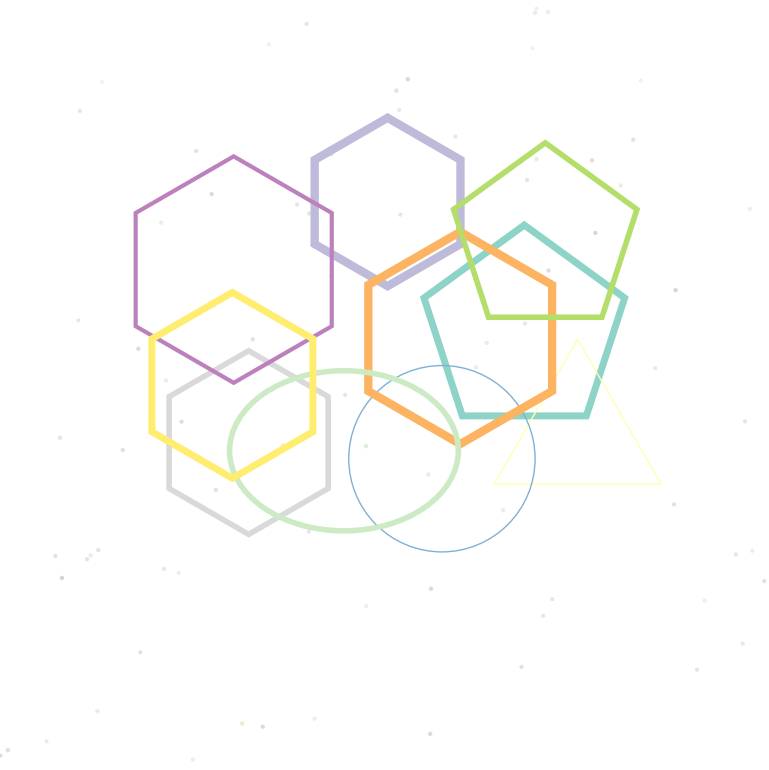[{"shape": "pentagon", "thickness": 2.5, "radius": 0.69, "center": [0.681, 0.571]}, {"shape": "triangle", "thickness": 0.5, "radius": 0.63, "center": [0.75, 0.434]}, {"shape": "hexagon", "thickness": 3, "radius": 0.55, "center": [0.503, 0.738]}, {"shape": "circle", "thickness": 0.5, "radius": 0.6, "center": [0.574, 0.404]}, {"shape": "hexagon", "thickness": 3, "radius": 0.69, "center": [0.598, 0.561]}, {"shape": "pentagon", "thickness": 2, "radius": 0.63, "center": [0.708, 0.689]}, {"shape": "hexagon", "thickness": 2, "radius": 0.6, "center": [0.323, 0.425]}, {"shape": "hexagon", "thickness": 1.5, "radius": 0.74, "center": [0.304, 0.65]}, {"shape": "oval", "thickness": 2, "radius": 0.74, "center": [0.447, 0.415]}, {"shape": "hexagon", "thickness": 2.5, "radius": 0.6, "center": [0.302, 0.5]}]